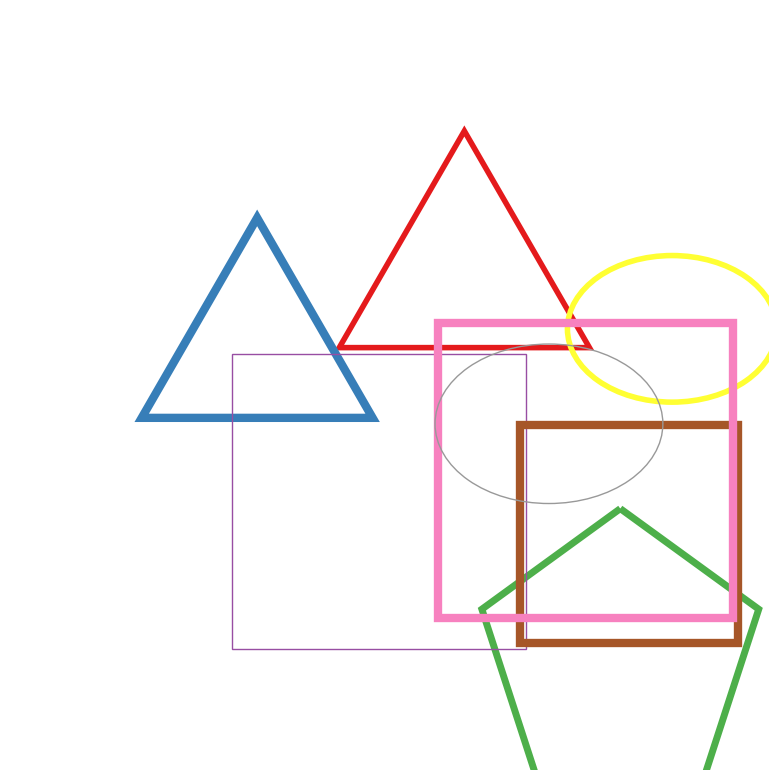[{"shape": "triangle", "thickness": 2, "radius": 0.94, "center": [0.603, 0.642]}, {"shape": "triangle", "thickness": 3, "radius": 0.87, "center": [0.334, 0.544]}, {"shape": "pentagon", "thickness": 2.5, "radius": 0.95, "center": [0.806, 0.15]}, {"shape": "square", "thickness": 0.5, "radius": 0.96, "center": [0.492, 0.349]}, {"shape": "oval", "thickness": 2, "radius": 0.68, "center": [0.873, 0.573]}, {"shape": "square", "thickness": 3, "radius": 0.71, "center": [0.817, 0.307]}, {"shape": "square", "thickness": 3, "radius": 0.96, "center": [0.76, 0.39]}, {"shape": "oval", "thickness": 0.5, "radius": 0.74, "center": [0.713, 0.45]}]